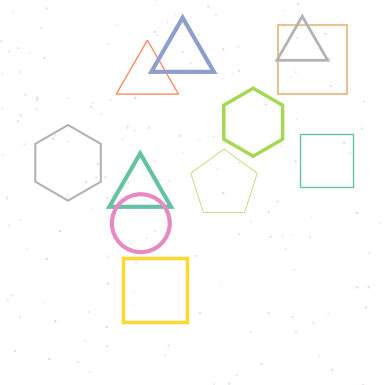[{"shape": "triangle", "thickness": 3, "radius": 0.46, "center": [0.364, 0.509]}, {"shape": "square", "thickness": 1, "radius": 0.34, "center": [0.849, 0.583]}, {"shape": "triangle", "thickness": 1, "radius": 0.47, "center": [0.383, 0.802]}, {"shape": "triangle", "thickness": 3, "radius": 0.47, "center": [0.474, 0.86]}, {"shape": "circle", "thickness": 3, "radius": 0.38, "center": [0.366, 0.42]}, {"shape": "pentagon", "thickness": 0.5, "radius": 0.45, "center": [0.582, 0.522]}, {"shape": "hexagon", "thickness": 2.5, "radius": 0.44, "center": [0.658, 0.683]}, {"shape": "square", "thickness": 2.5, "radius": 0.41, "center": [0.403, 0.247]}, {"shape": "square", "thickness": 1.5, "radius": 0.45, "center": [0.812, 0.845]}, {"shape": "triangle", "thickness": 2, "radius": 0.38, "center": [0.785, 0.881]}, {"shape": "hexagon", "thickness": 1.5, "radius": 0.49, "center": [0.177, 0.577]}]